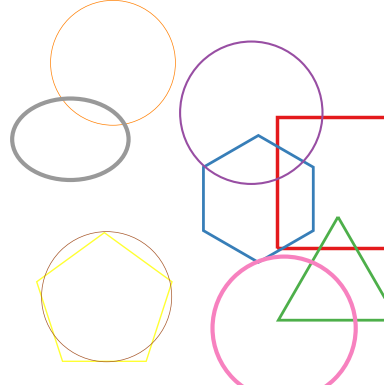[{"shape": "square", "thickness": 2.5, "radius": 0.85, "center": [0.89, 0.525]}, {"shape": "hexagon", "thickness": 2, "radius": 0.82, "center": [0.671, 0.483]}, {"shape": "triangle", "thickness": 2, "radius": 0.89, "center": [0.878, 0.258]}, {"shape": "circle", "thickness": 1.5, "radius": 0.92, "center": [0.653, 0.707]}, {"shape": "circle", "thickness": 0.5, "radius": 0.81, "center": [0.293, 0.837]}, {"shape": "pentagon", "thickness": 1, "radius": 0.92, "center": [0.271, 0.211]}, {"shape": "circle", "thickness": 0.5, "radius": 0.85, "center": [0.277, 0.229]}, {"shape": "circle", "thickness": 3, "radius": 0.93, "center": [0.738, 0.148]}, {"shape": "oval", "thickness": 3, "radius": 0.76, "center": [0.183, 0.638]}]